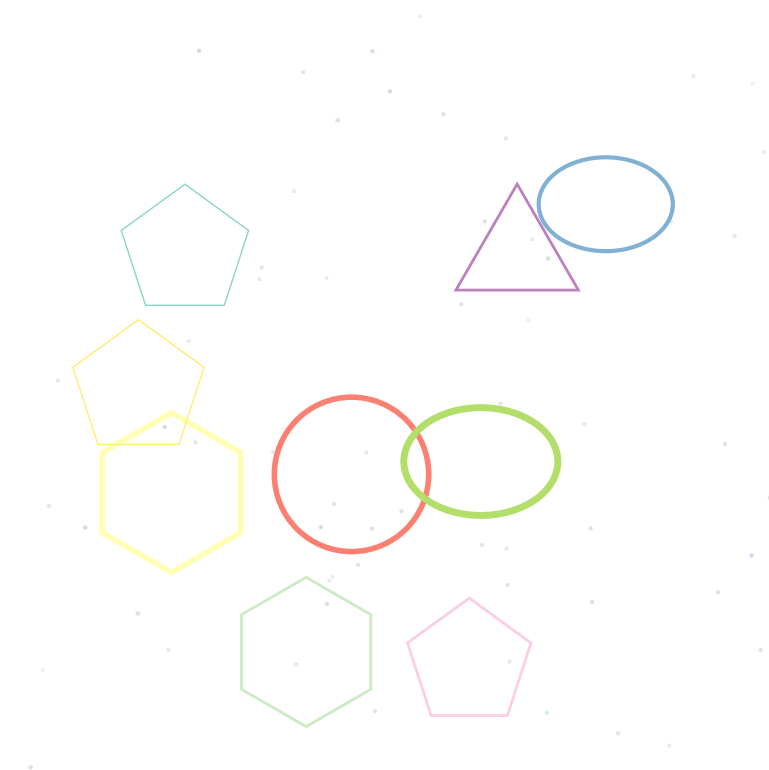[{"shape": "pentagon", "thickness": 0.5, "radius": 0.43, "center": [0.24, 0.674]}, {"shape": "hexagon", "thickness": 2, "radius": 0.52, "center": [0.223, 0.36]}, {"shape": "circle", "thickness": 2, "radius": 0.5, "center": [0.457, 0.384]}, {"shape": "oval", "thickness": 1.5, "radius": 0.44, "center": [0.787, 0.735]}, {"shape": "oval", "thickness": 2.5, "radius": 0.5, "center": [0.624, 0.401]}, {"shape": "pentagon", "thickness": 1, "radius": 0.42, "center": [0.609, 0.139]}, {"shape": "triangle", "thickness": 1, "radius": 0.46, "center": [0.672, 0.669]}, {"shape": "hexagon", "thickness": 1, "radius": 0.48, "center": [0.398, 0.153]}, {"shape": "pentagon", "thickness": 0.5, "radius": 0.45, "center": [0.18, 0.495]}]